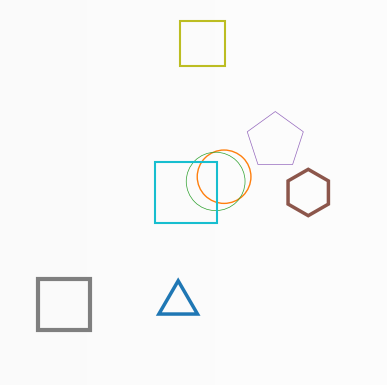[{"shape": "triangle", "thickness": 2.5, "radius": 0.29, "center": [0.46, 0.213]}, {"shape": "circle", "thickness": 1, "radius": 0.35, "center": [0.578, 0.541]}, {"shape": "circle", "thickness": 0.5, "radius": 0.38, "center": [0.556, 0.529]}, {"shape": "pentagon", "thickness": 0.5, "radius": 0.38, "center": [0.71, 0.634]}, {"shape": "hexagon", "thickness": 2.5, "radius": 0.3, "center": [0.795, 0.5]}, {"shape": "square", "thickness": 3, "radius": 0.33, "center": [0.165, 0.209]}, {"shape": "square", "thickness": 1.5, "radius": 0.29, "center": [0.523, 0.887]}, {"shape": "square", "thickness": 1.5, "radius": 0.4, "center": [0.48, 0.499]}]